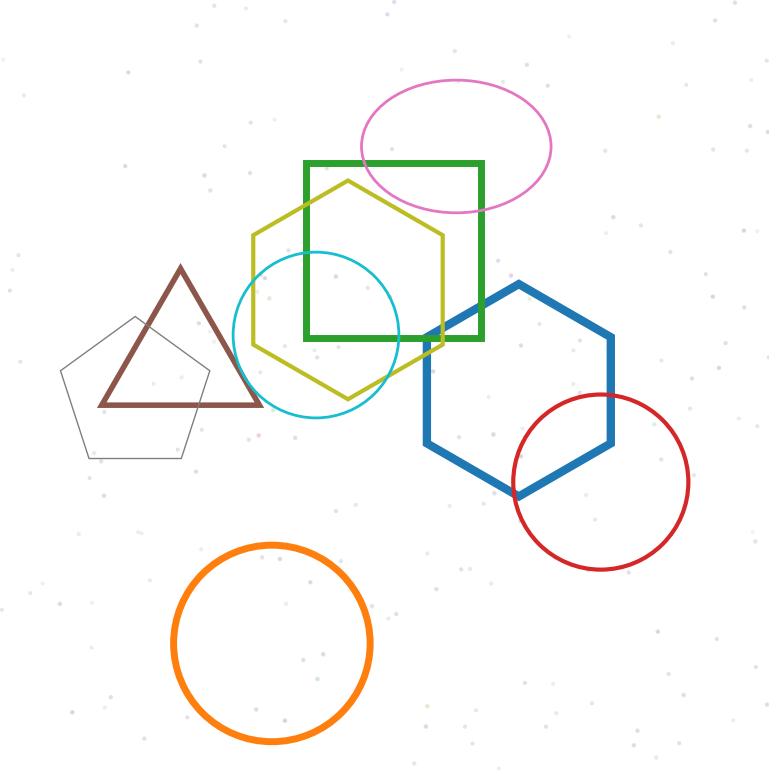[{"shape": "hexagon", "thickness": 3, "radius": 0.69, "center": [0.674, 0.493]}, {"shape": "circle", "thickness": 2.5, "radius": 0.64, "center": [0.353, 0.164]}, {"shape": "square", "thickness": 2.5, "radius": 0.57, "center": [0.511, 0.675]}, {"shape": "circle", "thickness": 1.5, "radius": 0.57, "center": [0.78, 0.374]}, {"shape": "triangle", "thickness": 2, "radius": 0.59, "center": [0.234, 0.533]}, {"shape": "oval", "thickness": 1, "radius": 0.62, "center": [0.593, 0.81]}, {"shape": "pentagon", "thickness": 0.5, "radius": 0.51, "center": [0.176, 0.487]}, {"shape": "hexagon", "thickness": 1.5, "radius": 0.71, "center": [0.452, 0.624]}, {"shape": "circle", "thickness": 1, "radius": 0.54, "center": [0.41, 0.565]}]